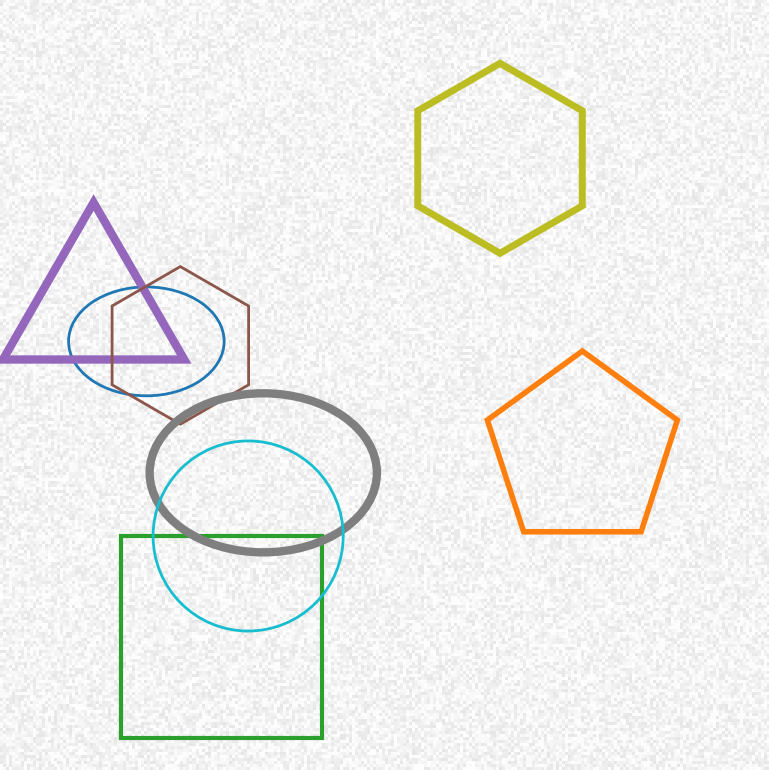[{"shape": "oval", "thickness": 1, "radius": 0.51, "center": [0.19, 0.557]}, {"shape": "pentagon", "thickness": 2, "radius": 0.65, "center": [0.756, 0.414]}, {"shape": "square", "thickness": 1.5, "radius": 0.65, "center": [0.287, 0.173]}, {"shape": "triangle", "thickness": 3, "radius": 0.68, "center": [0.122, 0.601]}, {"shape": "hexagon", "thickness": 1, "radius": 0.51, "center": [0.234, 0.551]}, {"shape": "oval", "thickness": 3, "radius": 0.74, "center": [0.342, 0.386]}, {"shape": "hexagon", "thickness": 2.5, "radius": 0.62, "center": [0.649, 0.794]}, {"shape": "circle", "thickness": 1, "radius": 0.62, "center": [0.322, 0.304]}]